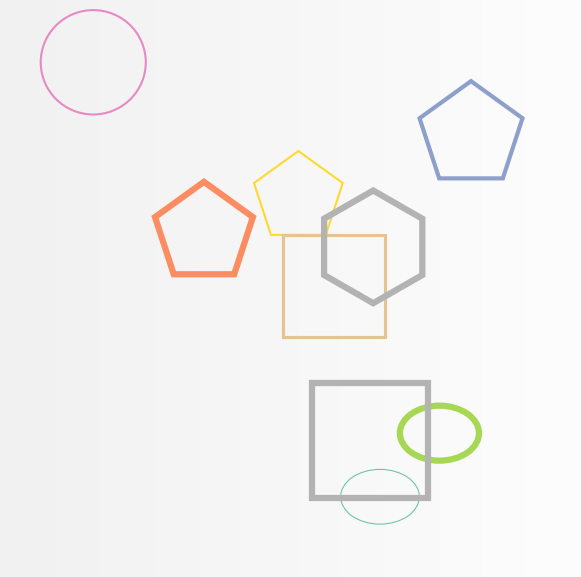[{"shape": "oval", "thickness": 0.5, "radius": 0.34, "center": [0.654, 0.139]}, {"shape": "pentagon", "thickness": 3, "radius": 0.44, "center": [0.351, 0.596]}, {"shape": "pentagon", "thickness": 2, "radius": 0.47, "center": [0.81, 0.766]}, {"shape": "circle", "thickness": 1, "radius": 0.45, "center": [0.16, 0.891]}, {"shape": "oval", "thickness": 3, "radius": 0.34, "center": [0.756, 0.249]}, {"shape": "pentagon", "thickness": 1, "radius": 0.4, "center": [0.513, 0.657]}, {"shape": "square", "thickness": 1.5, "radius": 0.44, "center": [0.574, 0.504]}, {"shape": "square", "thickness": 3, "radius": 0.5, "center": [0.636, 0.236]}, {"shape": "hexagon", "thickness": 3, "radius": 0.49, "center": [0.642, 0.572]}]